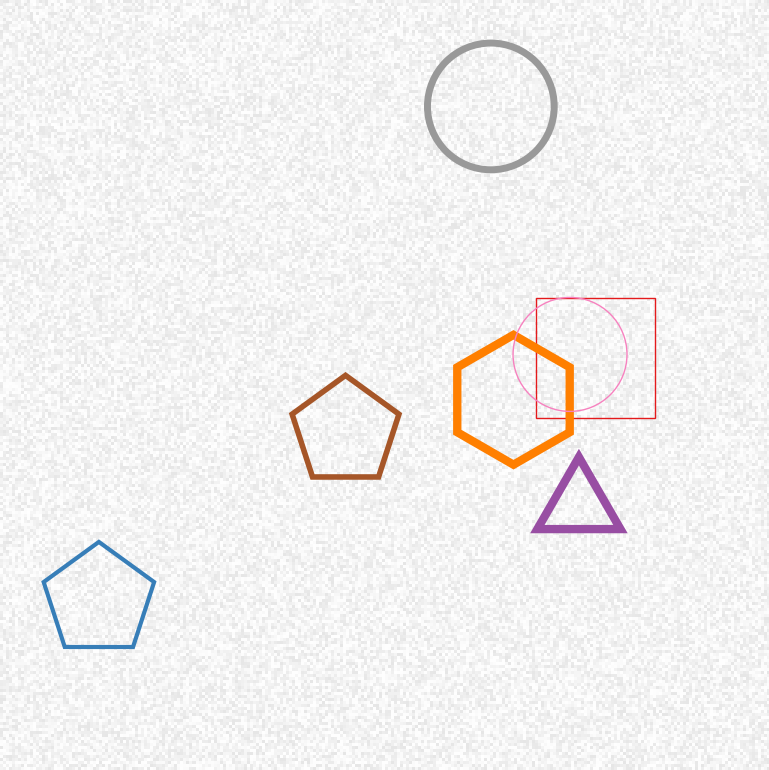[{"shape": "square", "thickness": 0.5, "radius": 0.39, "center": [0.773, 0.535]}, {"shape": "pentagon", "thickness": 1.5, "radius": 0.38, "center": [0.128, 0.221]}, {"shape": "triangle", "thickness": 3, "radius": 0.31, "center": [0.752, 0.344]}, {"shape": "hexagon", "thickness": 3, "radius": 0.42, "center": [0.667, 0.481]}, {"shape": "pentagon", "thickness": 2, "radius": 0.36, "center": [0.449, 0.44]}, {"shape": "circle", "thickness": 0.5, "radius": 0.37, "center": [0.74, 0.54]}, {"shape": "circle", "thickness": 2.5, "radius": 0.41, "center": [0.637, 0.862]}]